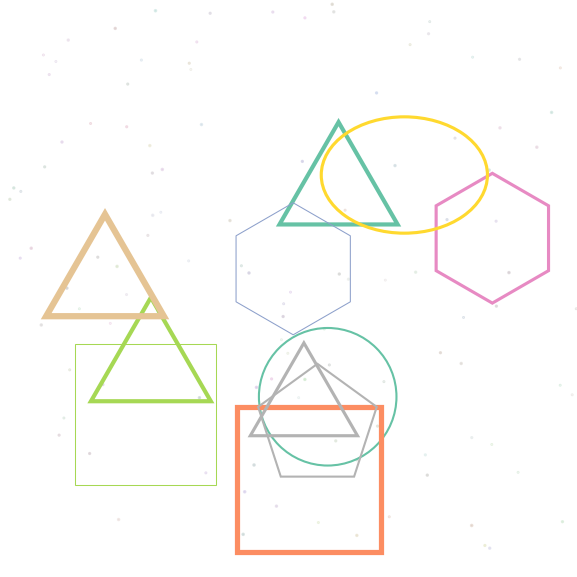[{"shape": "triangle", "thickness": 2, "radius": 0.59, "center": [0.586, 0.67]}, {"shape": "circle", "thickness": 1, "radius": 0.6, "center": [0.567, 0.312]}, {"shape": "square", "thickness": 2.5, "radius": 0.63, "center": [0.535, 0.169]}, {"shape": "hexagon", "thickness": 0.5, "radius": 0.57, "center": [0.508, 0.534]}, {"shape": "hexagon", "thickness": 1.5, "radius": 0.56, "center": [0.853, 0.587]}, {"shape": "square", "thickness": 0.5, "radius": 0.61, "center": [0.252, 0.282]}, {"shape": "triangle", "thickness": 2, "radius": 0.6, "center": [0.261, 0.364]}, {"shape": "oval", "thickness": 1.5, "radius": 0.72, "center": [0.7, 0.696]}, {"shape": "triangle", "thickness": 3, "radius": 0.59, "center": [0.182, 0.51]}, {"shape": "pentagon", "thickness": 1, "radius": 0.54, "center": [0.55, 0.261]}, {"shape": "triangle", "thickness": 1.5, "radius": 0.54, "center": [0.526, 0.298]}]